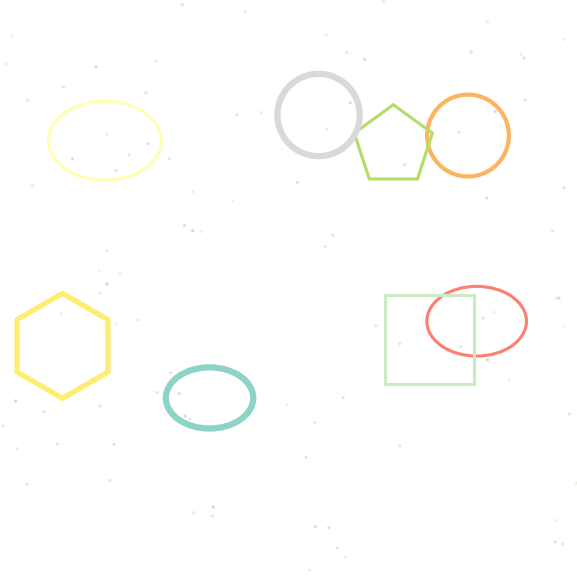[{"shape": "oval", "thickness": 3, "radius": 0.38, "center": [0.363, 0.31]}, {"shape": "oval", "thickness": 1.5, "radius": 0.49, "center": [0.182, 0.755]}, {"shape": "oval", "thickness": 1.5, "radius": 0.43, "center": [0.825, 0.443]}, {"shape": "circle", "thickness": 2, "radius": 0.35, "center": [0.81, 0.764]}, {"shape": "pentagon", "thickness": 1.5, "radius": 0.36, "center": [0.681, 0.747]}, {"shape": "circle", "thickness": 3, "radius": 0.36, "center": [0.552, 0.8]}, {"shape": "square", "thickness": 1.5, "radius": 0.39, "center": [0.744, 0.411]}, {"shape": "hexagon", "thickness": 2.5, "radius": 0.45, "center": [0.108, 0.4]}]